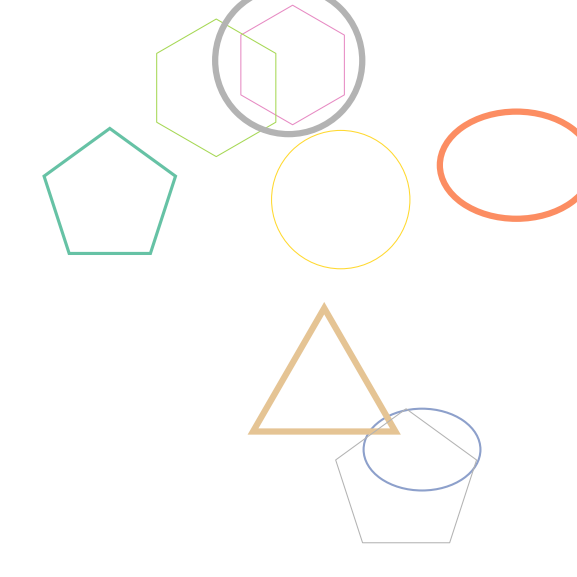[{"shape": "pentagon", "thickness": 1.5, "radius": 0.6, "center": [0.19, 0.657]}, {"shape": "oval", "thickness": 3, "radius": 0.66, "center": [0.894, 0.713]}, {"shape": "oval", "thickness": 1, "radius": 0.51, "center": [0.731, 0.221]}, {"shape": "hexagon", "thickness": 0.5, "radius": 0.52, "center": [0.507, 0.887]}, {"shape": "hexagon", "thickness": 0.5, "radius": 0.6, "center": [0.374, 0.847]}, {"shape": "circle", "thickness": 0.5, "radius": 0.6, "center": [0.59, 0.654]}, {"shape": "triangle", "thickness": 3, "radius": 0.71, "center": [0.561, 0.323]}, {"shape": "pentagon", "thickness": 0.5, "radius": 0.64, "center": [0.703, 0.163]}, {"shape": "circle", "thickness": 3, "radius": 0.64, "center": [0.5, 0.894]}]